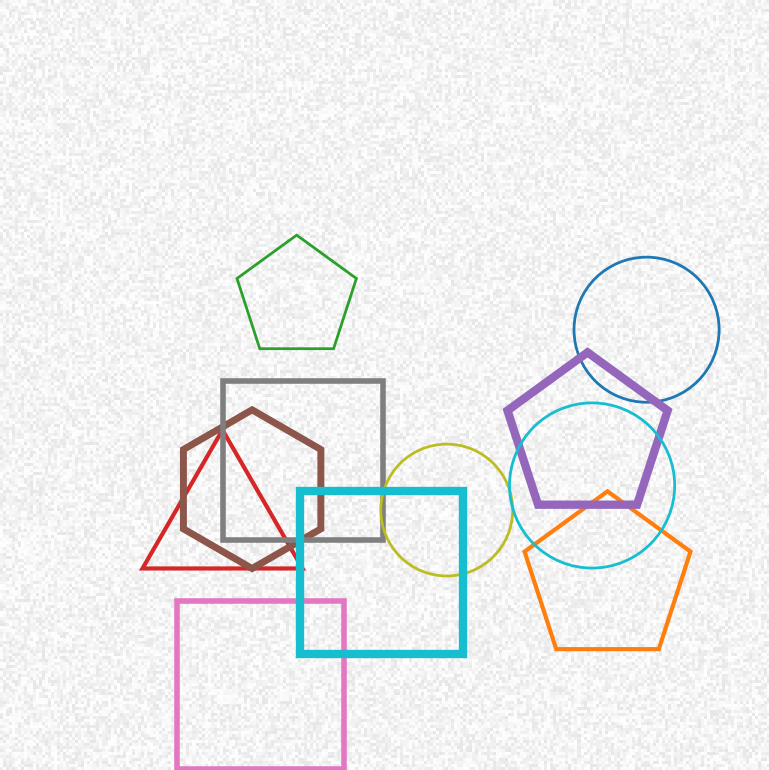[{"shape": "circle", "thickness": 1, "radius": 0.47, "center": [0.84, 0.572]}, {"shape": "pentagon", "thickness": 1.5, "radius": 0.57, "center": [0.789, 0.249]}, {"shape": "pentagon", "thickness": 1, "radius": 0.41, "center": [0.385, 0.613]}, {"shape": "triangle", "thickness": 1.5, "radius": 0.6, "center": [0.289, 0.322]}, {"shape": "pentagon", "thickness": 3, "radius": 0.55, "center": [0.763, 0.433]}, {"shape": "hexagon", "thickness": 2.5, "radius": 0.52, "center": [0.327, 0.365]}, {"shape": "square", "thickness": 2, "radius": 0.54, "center": [0.338, 0.11]}, {"shape": "square", "thickness": 2, "radius": 0.52, "center": [0.394, 0.402]}, {"shape": "circle", "thickness": 1, "radius": 0.43, "center": [0.58, 0.338]}, {"shape": "square", "thickness": 3, "radius": 0.53, "center": [0.496, 0.256]}, {"shape": "circle", "thickness": 1, "radius": 0.54, "center": [0.769, 0.37]}]